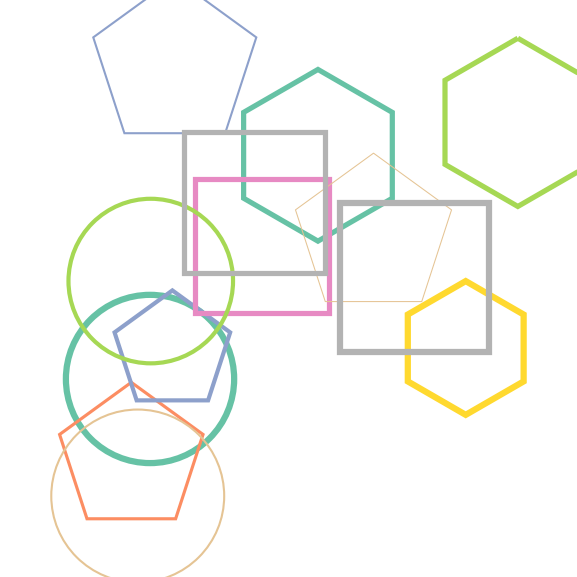[{"shape": "circle", "thickness": 3, "radius": 0.73, "center": [0.26, 0.343]}, {"shape": "hexagon", "thickness": 2.5, "radius": 0.74, "center": [0.551, 0.73]}, {"shape": "pentagon", "thickness": 1.5, "radius": 0.65, "center": [0.227, 0.206]}, {"shape": "pentagon", "thickness": 1, "radius": 0.74, "center": [0.303, 0.889]}, {"shape": "pentagon", "thickness": 2, "radius": 0.53, "center": [0.298, 0.391]}, {"shape": "square", "thickness": 2.5, "radius": 0.58, "center": [0.453, 0.573]}, {"shape": "hexagon", "thickness": 2.5, "radius": 0.73, "center": [0.897, 0.787]}, {"shape": "circle", "thickness": 2, "radius": 0.71, "center": [0.261, 0.512]}, {"shape": "hexagon", "thickness": 3, "radius": 0.58, "center": [0.806, 0.397]}, {"shape": "pentagon", "thickness": 0.5, "radius": 0.71, "center": [0.647, 0.592]}, {"shape": "circle", "thickness": 1, "radius": 0.75, "center": [0.239, 0.14]}, {"shape": "square", "thickness": 3, "radius": 0.65, "center": [0.718, 0.519]}, {"shape": "square", "thickness": 2.5, "radius": 0.61, "center": [0.441, 0.648]}]